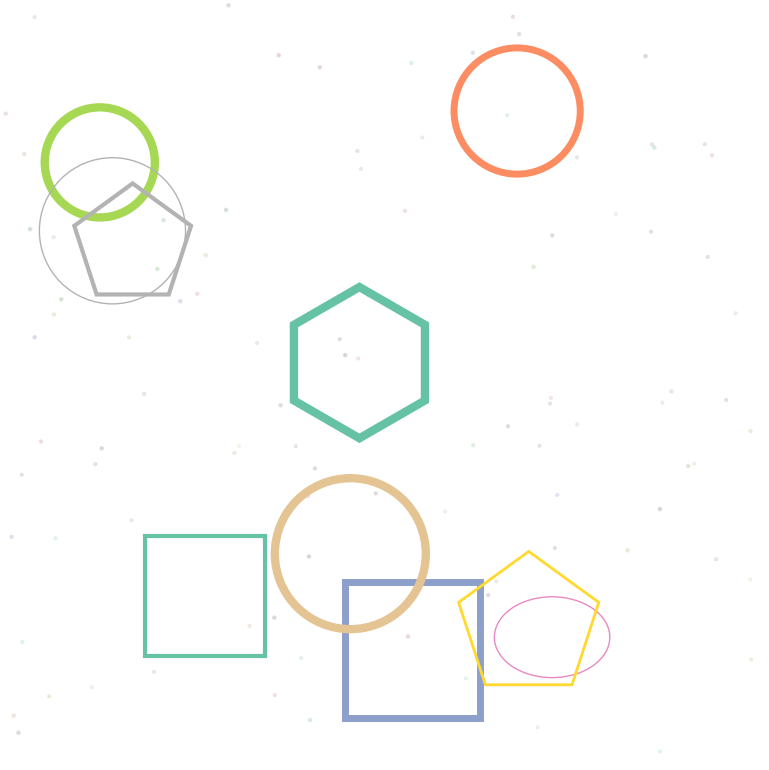[{"shape": "hexagon", "thickness": 3, "radius": 0.49, "center": [0.467, 0.529]}, {"shape": "square", "thickness": 1.5, "radius": 0.39, "center": [0.266, 0.226]}, {"shape": "circle", "thickness": 2.5, "radius": 0.41, "center": [0.672, 0.856]}, {"shape": "square", "thickness": 2.5, "radius": 0.44, "center": [0.536, 0.156]}, {"shape": "oval", "thickness": 0.5, "radius": 0.37, "center": [0.717, 0.172]}, {"shape": "circle", "thickness": 3, "radius": 0.36, "center": [0.13, 0.789]}, {"shape": "pentagon", "thickness": 1, "radius": 0.48, "center": [0.687, 0.188]}, {"shape": "circle", "thickness": 3, "radius": 0.49, "center": [0.455, 0.281]}, {"shape": "circle", "thickness": 0.5, "radius": 0.47, "center": [0.146, 0.7]}, {"shape": "pentagon", "thickness": 1.5, "radius": 0.4, "center": [0.172, 0.682]}]